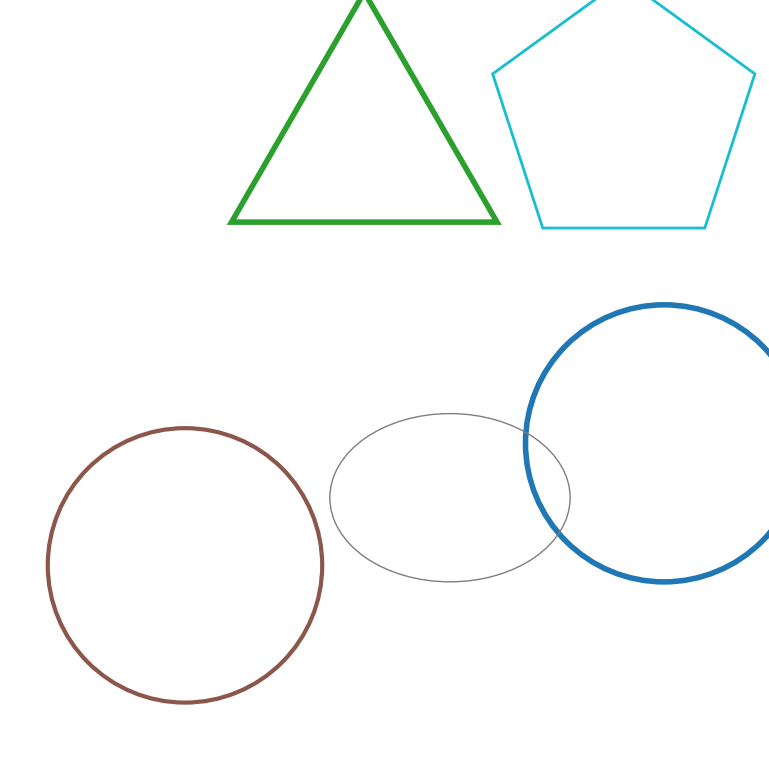[{"shape": "circle", "thickness": 2, "radius": 0.9, "center": [0.862, 0.424]}, {"shape": "triangle", "thickness": 2, "radius": 1.0, "center": [0.473, 0.811]}, {"shape": "circle", "thickness": 1.5, "radius": 0.89, "center": [0.24, 0.266]}, {"shape": "oval", "thickness": 0.5, "radius": 0.78, "center": [0.584, 0.354]}, {"shape": "pentagon", "thickness": 1, "radius": 0.9, "center": [0.81, 0.849]}]